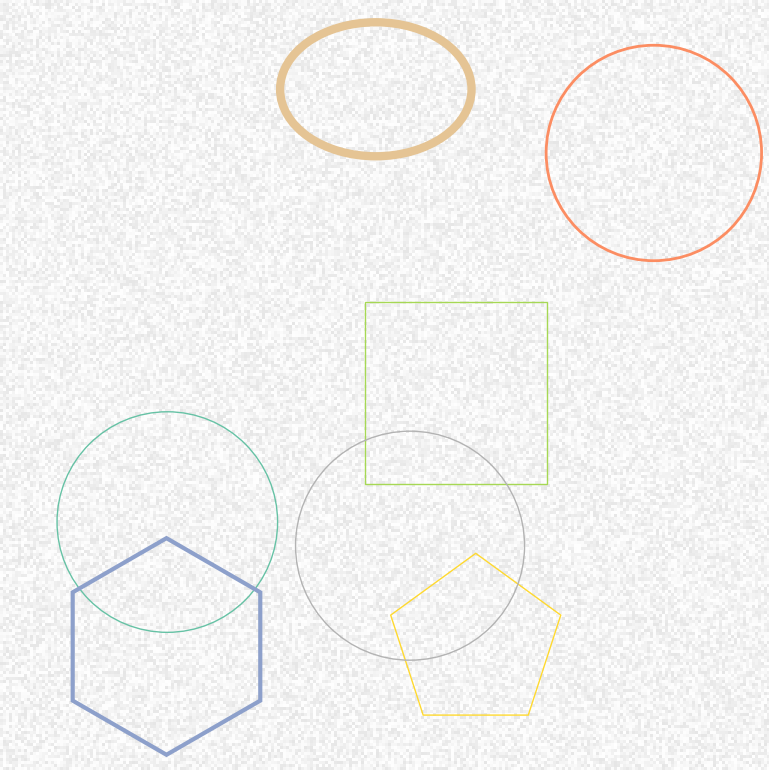[{"shape": "circle", "thickness": 0.5, "radius": 0.72, "center": [0.217, 0.322]}, {"shape": "circle", "thickness": 1, "radius": 0.7, "center": [0.849, 0.801]}, {"shape": "hexagon", "thickness": 1.5, "radius": 0.7, "center": [0.216, 0.16]}, {"shape": "square", "thickness": 0.5, "radius": 0.59, "center": [0.592, 0.489]}, {"shape": "pentagon", "thickness": 0.5, "radius": 0.58, "center": [0.618, 0.165]}, {"shape": "oval", "thickness": 3, "radius": 0.62, "center": [0.488, 0.884]}, {"shape": "circle", "thickness": 0.5, "radius": 0.74, "center": [0.533, 0.291]}]